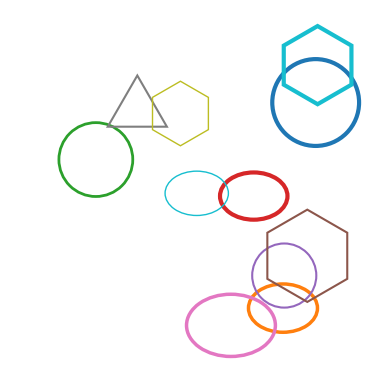[{"shape": "circle", "thickness": 3, "radius": 0.56, "center": [0.82, 0.734]}, {"shape": "oval", "thickness": 2.5, "radius": 0.45, "center": [0.735, 0.2]}, {"shape": "circle", "thickness": 2, "radius": 0.48, "center": [0.249, 0.586]}, {"shape": "oval", "thickness": 3, "radius": 0.44, "center": [0.659, 0.491]}, {"shape": "circle", "thickness": 1.5, "radius": 0.42, "center": [0.738, 0.284]}, {"shape": "hexagon", "thickness": 1.5, "radius": 0.6, "center": [0.798, 0.336]}, {"shape": "oval", "thickness": 2.5, "radius": 0.58, "center": [0.6, 0.155]}, {"shape": "triangle", "thickness": 1.5, "radius": 0.44, "center": [0.357, 0.715]}, {"shape": "hexagon", "thickness": 1, "radius": 0.42, "center": [0.469, 0.705]}, {"shape": "oval", "thickness": 1, "radius": 0.41, "center": [0.511, 0.498]}, {"shape": "hexagon", "thickness": 3, "radius": 0.51, "center": [0.825, 0.831]}]